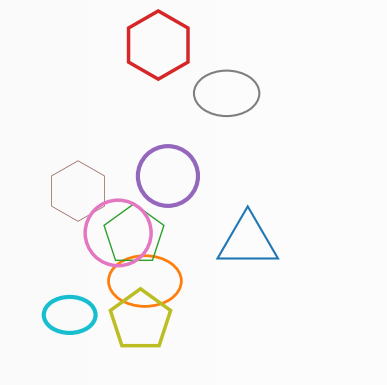[{"shape": "triangle", "thickness": 1.5, "radius": 0.45, "center": [0.639, 0.374]}, {"shape": "oval", "thickness": 2, "radius": 0.47, "center": [0.374, 0.27]}, {"shape": "pentagon", "thickness": 1, "radius": 0.41, "center": [0.346, 0.39]}, {"shape": "hexagon", "thickness": 2.5, "radius": 0.44, "center": [0.408, 0.883]}, {"shape": "circle", "thickness": 3, "radius": 0.39, "center": [0.433, 0.543]}, {"shape": "hexagon", "thickness": 0.5, "radius": 0.39, "center": [0.201, 0.504]}, {"shape": "circle", "thickness": 2.5, "radius": 0.43, "center": [0.305, 0.395]}, {"shape": "oval", "thickness": 1.5, "radius": 0.42, "center": [0.585, 0.758]}, {"shape": "pentagon", "thickness": 2.5, "radius": 0.41, "center": [0.363, 0.168]}, {"shape": "oval", "thickness": 3, "radius": 0.33, "center": [0.18, 0.182]}]